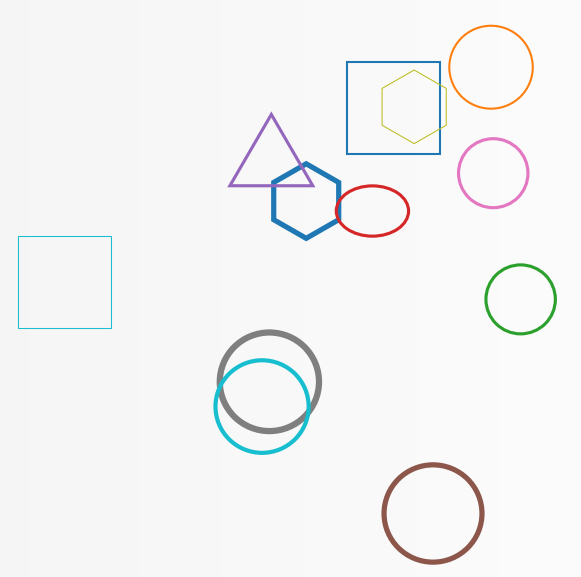[{"shape": "hexagon", "thickness": 2.5, "radius": 0.32, "center": [0.527, 0.651]}, {"shape": "square", "thickness": 1, "radius": 0.4, "center": [0.677, 0.812]}, {"shape": "circle", "thickness": 1, "radius": 0.36, "center": [0.845, 0.883]}, {"shape": "circle", "thickness": 1.5, "radius": 0.3, "center": [0.896, 0.481]}, {"shape": "oval", "thickness": 1.5, "radius": 0.31, "center": [0.641, 0.634]}, {"shape": "triangle", "thickness": 1.5, "radius": 0.41, "center": [0.467, 0.719]}, {"shape": "circle", "thickness": 2.5, "radius": 0.42, "center": [0.745, 0.11]}, {"shape": "circle", "thickness": 1.5, "radius": 0.3, "center": [0.849, 0.699]}, {"shape": "circle", "thickness": 3, "radius": 0.43, "center": [0.463, 0.338]}, {"shape": "hexagon", "thickness": 0.5, "radius": 0.32, "center": [0.713, 0.814]}, {"shape": "circle", "thickness": 2, "radius": 0.4, "center": [0.451, 0.295]}, {"shape": "square", "thickness": 0.5, "radius": 0.4, "center": [0.111, 0.511]}]